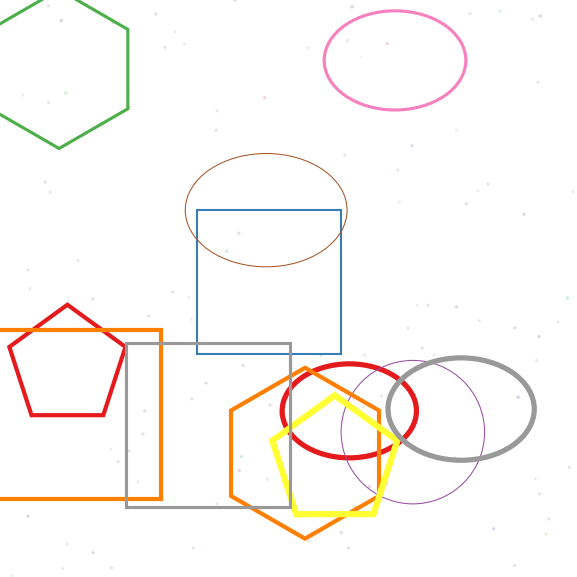[{"shape": "pentagon", "thickness": 2, "radius": 0.53, "center": [0.117, 0.366]}, {"shape": "oval", "thickness": 2.5, "radius": 0.58, "center": [0.605, 0.288]}, {"shape": "square", "thickness": 1, "radius": 0.62, "center": [0.466, 0.511]}, {"shape": "hexagon", "thickness": 1.5, "radius": 0.69, "center": [0.102, 0.88]}, {"shape": "circle", "thickness": 0.5, "radius": 0.62, "center": [0.715, 0.251]}, {"shape": "square", "thickness": 2, "radius": 0.73, "center": [0.133, 0.282]}, {"shape": "hexagon", "thickness": 2, "radius": 0.74, "center": [0.528, 0.214]}, {"shape": "pentagon", "thickness": 3, "radius": 0.57, "center": [0.58, 0.201]}, {"shape": "oval", "thickness": 0.5, "radius": 0.7, "center": [0.461, 0.635]}, {"shape": "oval", "thickness": 1.5, "radius": 0.61, "center": [0.684, 0.895]}, {"shape": "oval", "thickness": 2.5, "radius": 0.63, "center": [0.798, 0.291]}, {"shape": "square", "thickness": 1.5, "radius": 0.71, "center": [0.36, 0.264]}]